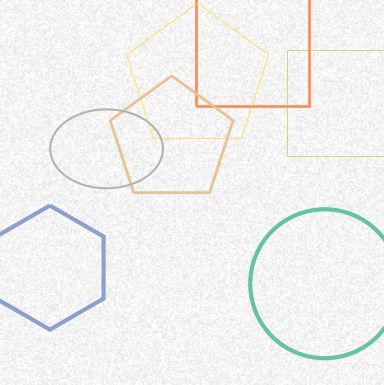[{"shape": "circle", "thickness": 3, "radius": 0.97, "center": [0.843, 0.263]}, {"shape": "square", "thickness": 2, "radius": 0.73, "center": [0.656, 0.871]}, {"shape": "hexagon", "thickness": 3, "radius": 0.81, "center": [0.13, 0.305]}, {"shape": "square", "thickness": 0.5, "radius": 0.69, "center": [0.883, 0.733]}, {"shape": "pentagon", "thickness": 0.5, "radius": 0.97, "center": [0.513, 0.798]}, {"shape": "pentagon", "thickness": 2, "radius": 0.84, "center": [0.446, 0.635]}, {"shape": "oval", "thickness": 1.5, "radius": 0.73, "center": [0.277, 0.613]}]